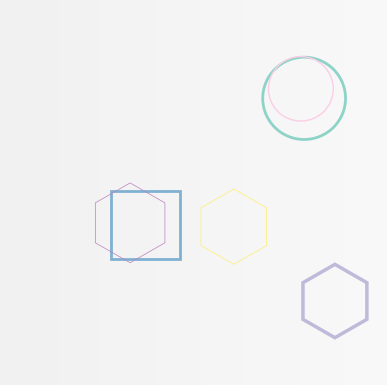[{"shape": "circle", "thickness": 2, "radius": 0.53, "center": [0.785, 0.745]}, {"shape": "hexagon", "thickness": 2.5, "radius": 0.48, "center": [0.864, 0.218]}, {"shape": "square", "thickness": 2, "radius": 0.45, "center": [0.375, 0.415]}, {"shape": "circle", "thickness": 1, "radius": 0.42, "center": [0.776, 0.769]}, {"shape": "hexagon", "thickness": 0.5, "radius": 0.52, "center": [0.336, 0.421]}, {"shape": "hexagon", "thickness": 0.5, "radius": 0.49, "center": [0.603, 0.411]}]